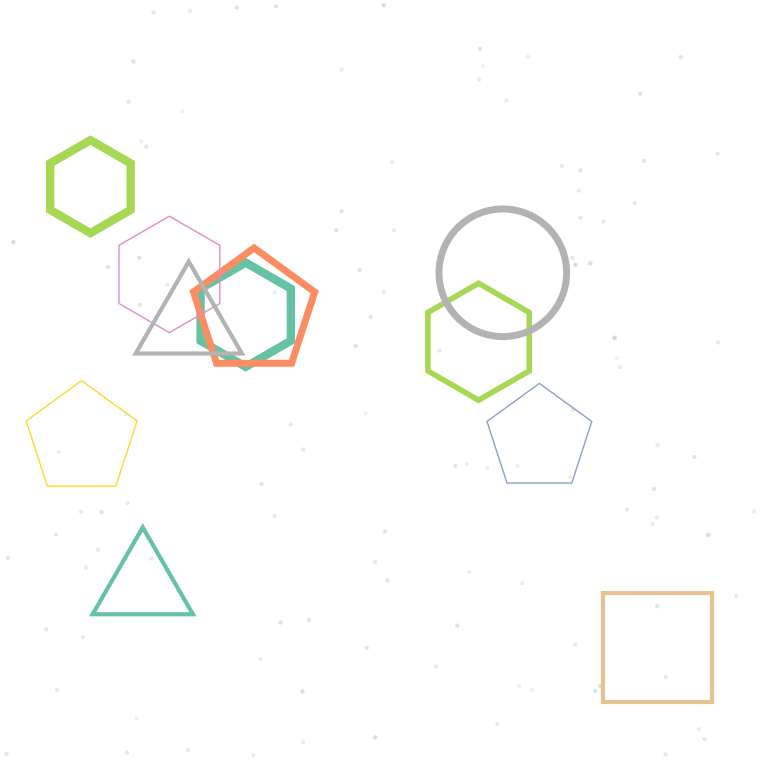[{"shape": "hexagon", "thickness": 3, "radius": 0.34, "center": [0.319, 0.591]}, {"shape": "triangle", "thickness": 1.5, "radius": 0.38, "center": [0.185, 0.24]}, {"shape": "pentagon", "thickness": 2.5, "radius": 0.41, "center": [0.33, 0.595]}, {"shape": "pentagon", "thickness": 0.5, "radius": 0.36, "center": [0.701, 0.431]}, {"shape": "hexagon", "thickness": 0.5, "radius": 0.38, "center": [0.22, 0.644]}, {"shape": "hexagon", "thickness": 2, "radius": 0.38, "center": [0.622, 0.556]}, {"shape": "hexagon", "thickness": 3, "radius": 0.3, "center": [0.117, 0.758]}, {"shape": "pentagon", "thickness": 0.5, "radius": 0.38, "center": [0.106, 0.43]}, {"shape": "square", "thickness": 1.5, "radius": 0.36, "center": [0.854, 0.159]}, {"shape": "circle", "thickness": 2.5, "radius": 0.41, "center": [0.653, 0.646]}, {"shape": "triangle", "thickness": 1.5, "radius": 0.4, "center": [0.245, 0.581]}]